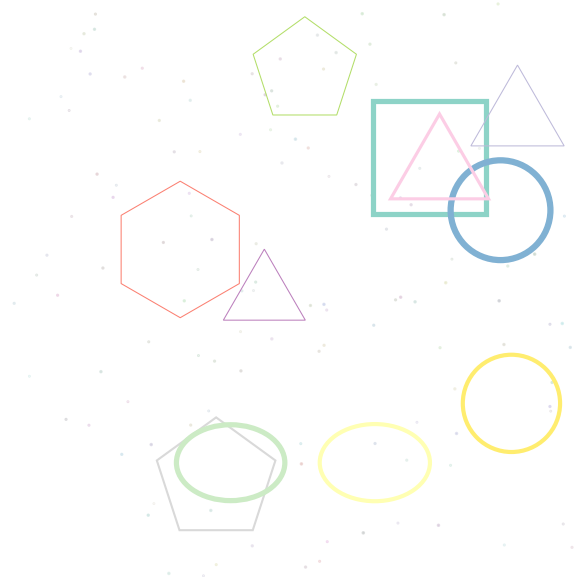[{"shape": "square", "thickness": 2.5, "radius": 0.49, "center": [0.743, 0.726]}, {"shape": "oval", "thickness": 2, "radius": 0.48, "center": [0.649, 0.198]}, {"shape": "triangle", "thickness": 0.5, "radius": 0.47, "center": [0.896, 0.793]}, {"shape": "hexagon", "thickness": 0.5, "radius": 0.59, "center": [0.312, 0.567]}, {"shape": "circle", "thickness": 3, "radius": 0.43, "center": [0.867, 0.635]}, {"shape": "pentagon", "thickness": 0.5, "radius": 0.47, "center": [0.528, 0.876]}, {"shape": "triangle", "thickness": 1.5, "radius": 0.49, "center": [0.761, 0.704]}, {"shape": "pentagon", "thickness": 1, "radius": 0.54, "center": [0.374, 0.168]}, {"shape": "triangle", "thickness": 0.5, "radius": 0.41, "center": [0.458, 0.486]}, {"shape": "oval", "thickness": 2.5, "radius": 0.47, "center": [0.399, 0.198]}, {"shape": "circle", "thickness": 2, "radius": 0.42, "center": [0.886, 0.301]}]